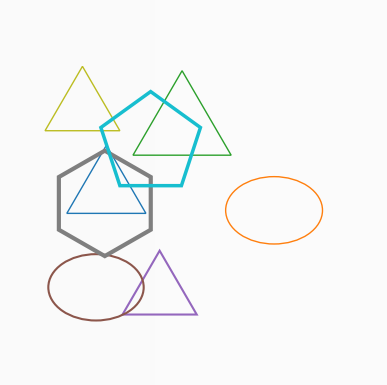[{"shape": "triangle", "thickness": 1, "radius": 0.59, "center": [0.274, 0.505]}, {"shape": "oval", "thickness": 1, "radius": 0.62, "center": [0.707, 0.454]}, {"shape": "triangle", "thickness": 1, "radius": 0.73, "center": [0.47, 0.67]}, {"shape": "triangle", "thickness": 1.5, "radius": 0.55, "center": [0.412, 0.238]}, {"shape": "oval", "thickness": 1.5, "radius": 0.62, "center": [0.248, 0.254]}, {"shape": "hexagon", "thickness": 3, "radius": 0.68, "center": [0.27, 0.472]}, {"shape": "triangle", "thickness": 1, "radius": 0.56, "center": [0.213, 0.716]}, {"shape": "pentagon", "thickness": 2.5, "radius": 0.68, "center": [0.389, 0.627]}]